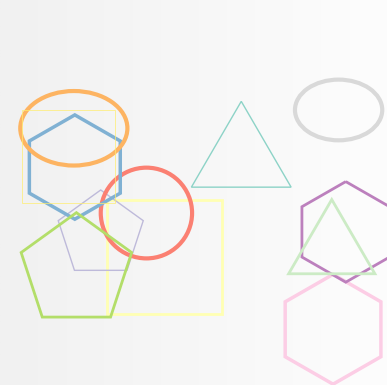[{"shape": "triangle", "thickness": 1, "radius": 0.74, "center": [0.623, 0.588]}, {"shape": "square", "thickness": 2, "radius": 0.74, "center": [0.424, 0.332]}, {"shape": "pentagon", "thickness": 1, "radius": 0.58, "center": [0.26, 0.391]}, {"shape": "circle", "thickness": 3, "radius": 0.59, "center": [0.378, 0.447]}, {"shape": "hexagon", "thickness": 2.5, "radius": 0.68, "center": [0.193, 0.566]}, {"shape": "oval", "thickness": 3, "radius": 0.69, "center": [0.191, 0.667]}, {"shape": "pentagon", "thickness": 2, "radius": 0.75, "center": [0.197, 0.298]}, {"shape": "hexagon", "thickness": 2.5, "radius": 0.71, "center": [0.859, 0.145]}, {"shape": "oval", "thickness": 3, "radius": 0.56, "center": [0.874, 0.714]}, {"shape": "hexagon", "thickness": 2, "radius": 0.65, "center": [0.892, 0.398]}, {"shape": "triangle", "thickness": 2, "radius": 0.64, "center": [0.856, 0.353]}, {"shape": "square", "thickness": 0.5, "radius": 0.6, "center": [0.177, 0.594]}]